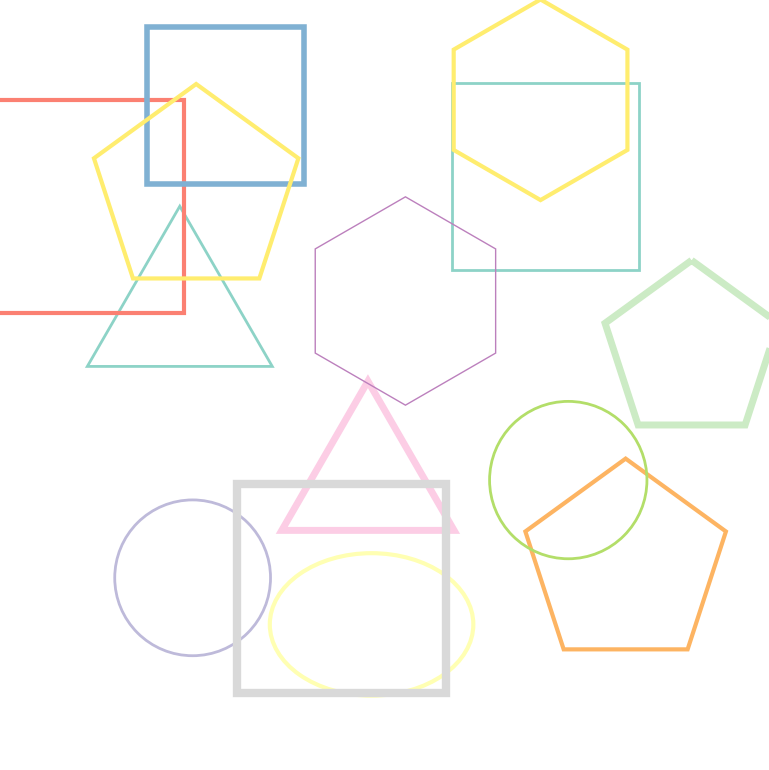[{"shape": "triangle", "thickness": 1, "radius": 0.69, "center": [0.233, 0.593]}, {"shape": "square", "thickness": 1, "radius": 0.61, "center": [0.708, 0.771]}, {"shape": "oval", "thickness": 1.5, "radius": 0.66, "center": [0.483, 0.189]}, {"shape": "circle", "thickness": 1, "radius": 0.51, "center": [0.25, 0.25]}, {"shape": "square", "thickness": 1.5, "radius": 0.69, "center": [0.101, 0.732]}, {"shape": "square", "thickness": 2, "radius": 0.51, "center": [0.293, 0.863]}, {"shape": "pentagon", "thickness": 1.5, "radius": 0.68, "center": [0.813, 0.267]}, {"shape": "circle", "thickness": 1, "radius": 0.51, "center": [0.738, 0.377]}, {"shape": "triangle", "thickness": 2.5, "radius": 0.65, "center": [0.478, 0.376]}, {"shape": "square", "thickness": 3, "radius": 0.68, "center": [0.443, 0.236]}, {"shape": "hexagon", "thickness": 0.5, "radius": 0.68, "center": [0.527, 0.609]}, {"shape": "pentagon", "thickness": 2.5, "radius": 0.59, "center": [0.898, 0.544]}, {"shape": "pentagon", "thickness": 1.5, "radius": 0.7, "center": [0.255, 0.751]}, {"shape": "hexagon", "thickness": 1.5, "radius": 0.65, "center": [0.702, 0.87]}]